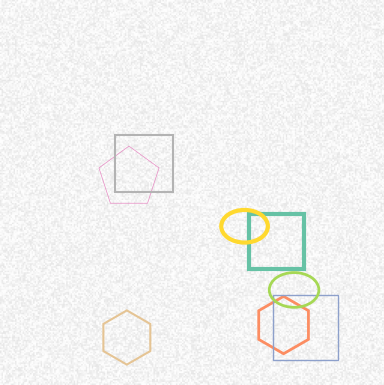[{"shape": "square", "thickness": 3, "radius": 0.36, "center": [0.718, 0.374]}, {"shape": "hexagon", "thickness": 2, "radius": 0.37, "center": [0.737, 0.156]}, {"shape": "square", "thickness": 1, "radius": 0.42, "center": [0.793, 0.149]}, {"shape": "pentagon", "thickness": 0.5, "radius": 0.41, "center": [0.335, 0.538]}, {"shape": "oval", "thickness": 2, "radius": 0.32, "center": [0.764, 0.247]}, {"shape": "oval", "thickness": 3, "radius": 0.3, "center": [0.635, 0.412]}, {"shape": "hexagon", "thickness": 1.5, "radius": 0.35, "center": [0.329, 0.123]}, {"shape": "square", "thickness": 1.5, "radius": 0.37, "center": [0.374, 0.575]}]